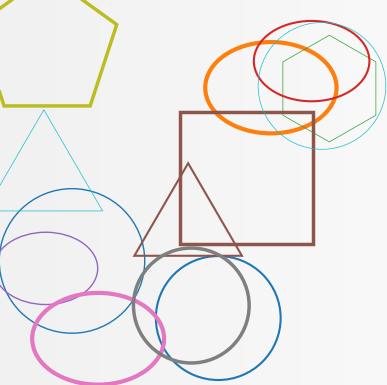[{"shape": "circle", "thickness": 1.5, "radius": 0.8, "center": [0.563, 0.174]}, {"shape": "circle", "thickness": 1, "radius": 0.94, "center": [0.186, 0.322]}, {"shape": "oval", "thickness": 3, "radius": 0.85, "center": [0.699, 0.772]}, {"shape": "hexagon", "thickness": 0.5, "radius": 0.69, "center": [0.85, 0.77]}, {"shape": "oval", "thickness": 1.5, "radius": 0.75, "center": [0.804, 0.841]}, {"shape": "oval", "thickness": 1, "radius": 0.67, "center": [0.118, 0.303]}, {"shape": "triangle", "thickness": 1.5, "radius": 0.8, "center": [0.486, 0.416]}, {"shape": "square", "thickness": 2.5, "radius": 0.86, "center": [0.635, 0.538]}, {"shape": "oval", "thickness": 3, "radius": 0.85, "center": [0.253, 0.12]}, {"shape": "circle", "thickness": 2.5, "radius": 0.75, "center": [0.494, 0.206]}, {"shape": "pentagon", "thickness": 2.5, "radius": 0.94, "center": [0.122, 0.878]}, {"shape": "triangle", "thickness": 0.5, "radius": 0.88, "center": [0.113, 0.54]}, {"shape": "circle", "thickness": 0.5, "radius": 0.82, "center": [0.831, 0.777]}]